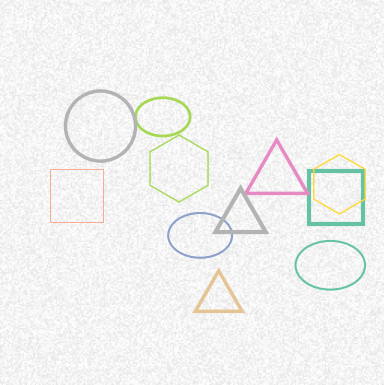[{"shape": "square", "thickness": 3, "radius": 0.35, "center": [0.873, 0.487]}, {"shape": "oval", "thickness": 1.5, "radius": 0.45, "center": [0.858, 0.311]}, {"shape": "square", "thickness": 0.5, "radius": 0.34, "center": [0.198, 0.492]}, {"shape": "oval", "thickness": 1.5, "radius": 0.42, "center": [0.52, 0.389]}, {"shape": "triangle", "thickness": 2.5, "radius": 0.46, "center": [0.719, 0.544]}, {"shape": "oval", "thickness": 2, "radius": 0.35, "center": [0.423, 0.696]}, {"shape": "hexagon", "thickness": 1, "radius": 0.44, "center": [0.465, 0.562]}, {"shape": "hexagon", "thickness": 1, "radius": 0.39, "center": [0.882, 0.521]}, {"shape": "triangle", "thickness": 2.5, "radius": 0.35, "center": [0.568, 0.226]}, {"shape": "triangle", "thickness": 3, "radius": 0.38, "center": [0.625, 0.435]}, {"shape": "circle", "thickness": 2.5, "radius": 0.46, "center": [0.261, 0.673]}]